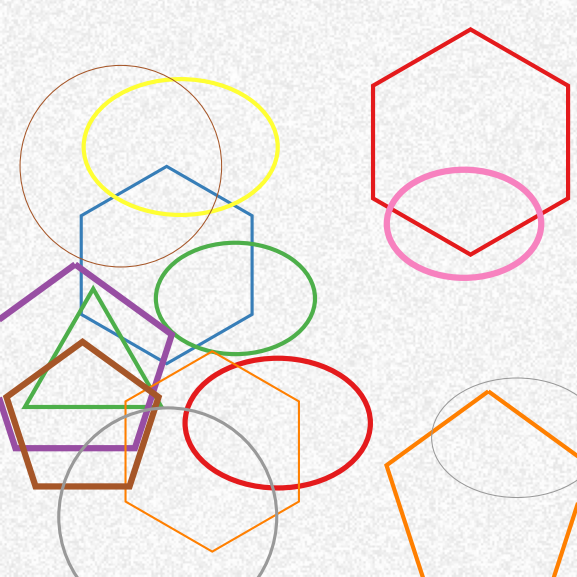[{"shape": "oval", "thickness": 2.5, "radius": 0.8, "center": [0.481, 0.267]}, {"shape": "hexagon", "thickness": 2, "radius": 0.98, "center": [0.815, 0.753]}, {"shape": "hexagon", "thickness": 1.5, "radius": 0.85, "center": [0.289, 0.54]}, {"shape": "triangle", "thickness": 2, "radius": 0.68, "center": [0.161, 0.363]}, {"shape": "oval", "thickness": 2, "radius": 0.69, "center": [0.408, 0.482]}, {"shape": "pentagon", "thickness": 3, "radius": 0.88, "center": [0.13, 0.365]}, {"shape": "hexagon", "thickness": 1, "radius": 0.87, "center": [0.367, 0.217]}, {"shape": "pentagon", "thickness": 2, "radius": 0.93, "center": [0.846, 0.136]}, {"shape": "oval", "thickness": 2, "radius": 0.84, "center": [0.313, 0.745]}, {"shape": "circle", "thickness": 0.5, "radius": 0.87, "center": [0.209, 0.711]}, {"shape": "pentagon", "thickness": 3, "radius": 0.69, "center": [0.143, 0.269]}, {"shape": "oval", "thickness": 3, "radius": 0.67, "center": [0.804, 0.612]}, {"shape": "oval", "thickness": 0.5, "radius": 0.74, "center": [0.895, 0.241]}, {"shape": "circle", "thickness": 1.5, "radius": 0.94, "center": [0.29, 0.104]}]